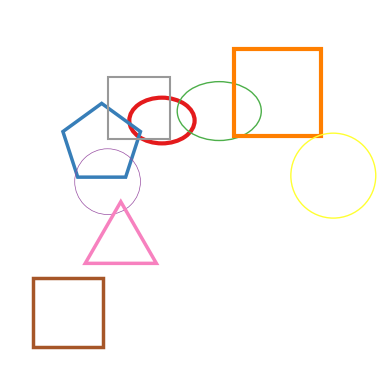[{"shape": "oval", "thickness": 3, "radius": 0.42, "center": [0.421, 0.687]}, {"shape": "pentagon", "thickness": 2.5, "radius": 0.53, "center": [0.264, 0.626]}, {"shape": "oval", "thickness": 1, "radius": 0.55, "center": [0.569, 0.712]}, {"shape": "circle", "thickness": 0.5, "radius": 0.43, "center": [0.279, 0.528]}, {"shape": "square", "thickness": 3, "radius": 0.56, "center": [0.722, 0.759]}, {"shape": "circle", "thickness": 1, "radius": 0.55, "center": [0.866, 0.544]}, {"shape": "square", "thickness": 2.5, "radius": 0.45, "center": [0.176, 0.188]}, {"shape": "triangle", "thickness": 2.5, "radius": 0.53, "center": [0.314, 0.369]}, {"shape": "square", "thickness": 1.5, "radius": 0.41, "center": [0.361, 0.719]}]